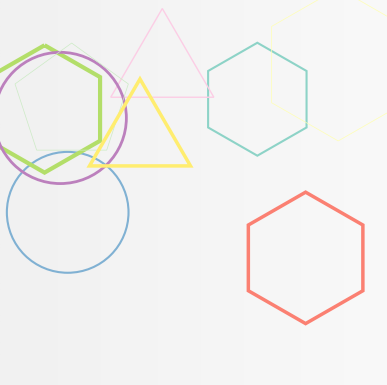[{"shape": "hexagon", "thickness": 1.5, "radius": 0.73, "center": [0.664, 0.742]}, {"shape": "hexagon", "thickness": 0.5, "radius": 0.99, "center": [0.873, 0.832]}, {"shape": "hexagon", "thickness": 2.5, "radius": 0.85, "center": [0.789, 0.33]}, {"shape": "circle", "thickness": 1.5, "radius": 0.78, "center": [0.175, 0.449]}, {"shape": "hexagon", "thickness": 3, "radius": 0.83, "center": [0.115, 0.717]}, {"shape": "triangle", "thickness": 1, "radius": 0.77, "center": [0.419, 0.824]}, {"shape": "circle", "thickness": 2, "radius": 0.85, "center": [0.156, 0.694]}, {"shape": "pentagon", "thickness": 0.5, "radius": 0.77, "center": [0.185, 0.734]}, {"shape": "triangle", "thickness": 2.5, "radius": 0.75, "center": [0.361, 0.644]}]